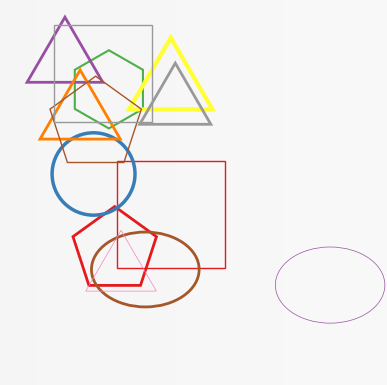[{"shape": "square", "thickness": 1, "radius": 0.69, "center": [0.441, 0.443]}, {"shape": "pentagon", "thickness": 2, "radius": 0.57, "center": [0.296, 0.35]}, {"shape": "circle", "thickness": 2.5, "radius": 0.53, "center": [0.241, 0.548]}, {"shape": "hexagon", "thickness": 1.5, "radius": 0.51, "center": [0.281, 0.768]}, {"shape": "triangle", "thickness": 2, "radius": 0.56, "center": [0.168, 0.843]}, {"shape": "oval", "thickness": 0.5, "radius": 0.71, "center": [0.852, 0.26]}, {"shape": "triangle", "thickness": 2, "radius": 0.6, "center": [0.207, 0.699]}, {"shape": "triangle", "thickness": 3, "radius": 0.62, "center": [0.441, 0.778]}, {"shape": "pentagon", "thickness": 1, "radius": 0.62, "center": [0.247, 0.678]}, {"shape": "oval", "thickness": 2, "radius": 0.69, "center": [0.375, 0.3]}, {"shape": "triangle", "thickness": 0.5, "radius": 0.53, "center": [0.312, 0.297]}, {"shape": "square", "thickness": 1, "radius": 0.63, "center": [0.266, 0.81]}, {"shape": "triangle", "thickness": 2, "radius": 0.53, "center": [0.452, 0.73]}]